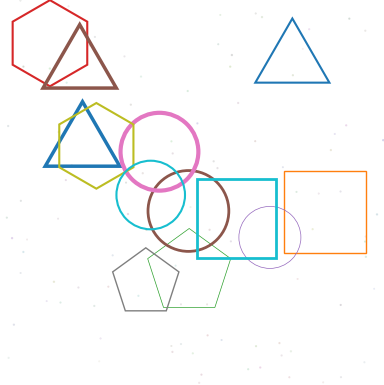[{"shape": "triangle", "thickness": 1.5, "radius": 0.56, "center": [0.759, 0.841]}, {"shape": "triangle", "thickness": 2.5, "radius": 0.56, "center": [0.214, 0.624]}, {"shape": "square", "thickness": 1, "radius": 0.53, "center": [0.844, 0.449]}, {"shape": "pentagon", "thickness": 0.5, "radius": 0.57, "center": [0.491, 0.293]}, {"shape": "hexagon", "thickness": 1.5, "radius": 0.56, "center": [0.13, 0.888]}, {"shape": "circle", "thickness": 0.5, "radius": 0.4, "center": [0.701, 0.383]}, {"shape": "circle", "thickness": 2, "radius": 0.52, "center": [0.489, 0.452]}, {"shape": "triangle", "thickness": 2.5, "radius": 0.55, "center": [0.207, 0.826]}, {"shape": "circle", "thickness": 3, "radius": 0.51, "center": [0.414, 0.606]}, {"shape": "pentagon", "thickness": 1, "radius": 0.45, "center": [0.379, 0.266]}, {"shape": "hexagon", "thickness": 1.5, "radius": 0.56, "center": [0.25, 0.621]}, {"shape": "square", "thickness": 2, "radius": 0.51, "center": [0.615, 0.432]}, {"shape": "circle", "thickness": 1.5, "radius": 0.45, "center": [0.391, 0.493]}]